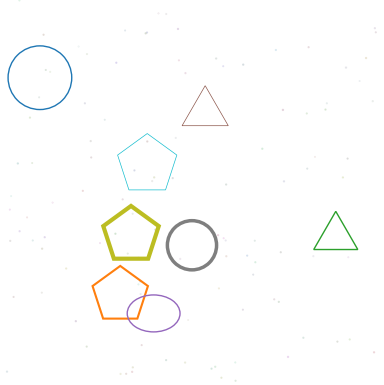[{"shape": "circle", "thickness": 1, "radius": 0.41, "center": [0.104, 0.798]}, {"shape": "pentagon", "thickness": 1.5, "radius": 0.38, "center": [0.312, 0.234]}, {"shape": "triangle", "thickness": 1, "radius": 0.33, "center": [0.872, 0.385]}, {"shape": "oval", "thickness": 1, "radius": 0.34, "center": [0.399, 0.186]}, {"shape": "triangle", "thickness": 0.5, "radius": 0.35, "center": [0.533, 0.708]}, {"shape": "circle", "thickness": 2.5, "radius": 0.32, "center": [0.499, 0.363]}, {"shape": "pentagon", "thickness": 3, "radius": 0.38, "center": [0.34, 0.389]}, {"shape": "pentagon", "thickness": 0.5, "radius": 0.4, "center": [0.382, 0.572]}]